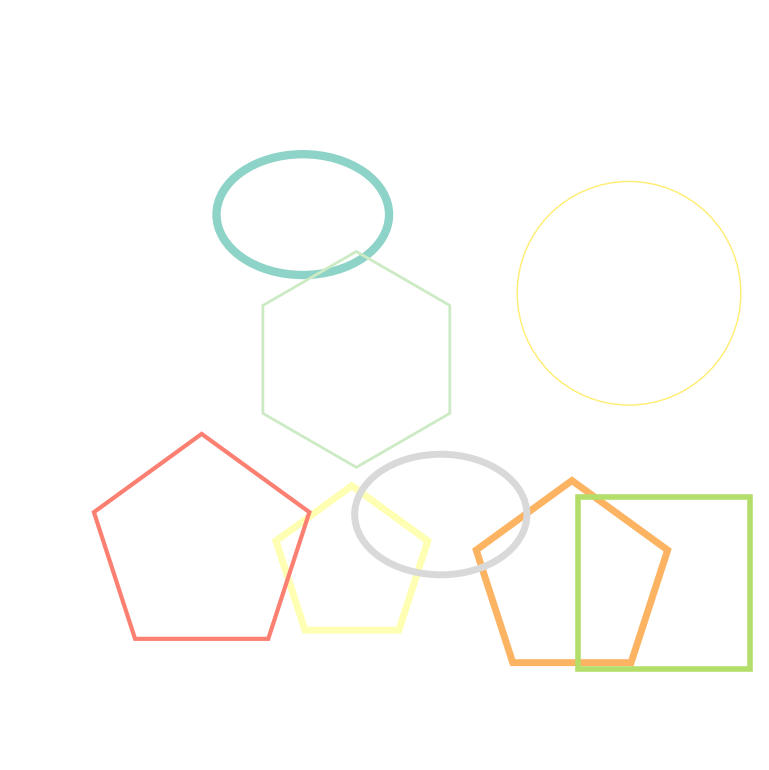[{"shape": "oval", "thickness": 3, "radius": 0.56, "center": [0.393, 0.721]}, {"shape": "pentagon", "thickness": 2.5, "radius": 0.52, "center": [0.457, 0.265]}, {"shape": "pentagon", "thickness": 1.5, "radius": 0.74, "center": [0.262, 0.289]}, {"shape": "pentagon", "thickness": 2.5, "radius": 0.65, "center": [0.743, 0.245]}, {"shape": "square", "thickness": 2, "radius": 0.56, "center": [0.863, 0.243]}, {"shape": "oval", "thickness": 2.5, "radius": 0.56, "center": [0.572, 0.332]}, {"shape": "hexagon", "thickness": 1, "radius": 0.7, "center": [0.463, 0.533]}, {"shape": "circle", "thickness": 0.5, "radius": 0.73, "center": [0.817, 0.619]}]